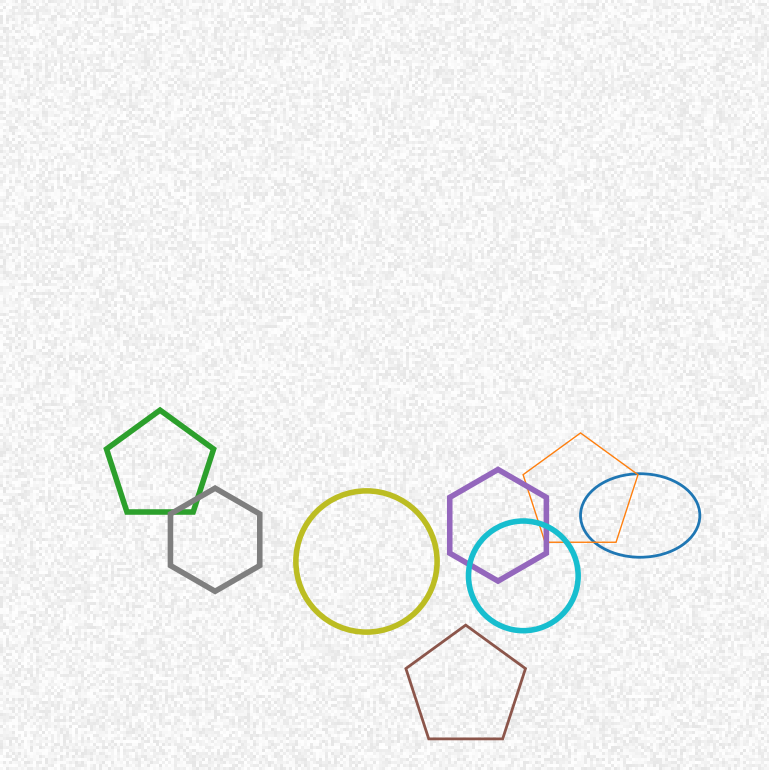[{"shape": "oval", "thickness": 1, "radius": 0.39, "center": [0.831, 0.331]}, {"shape": "pentagon", "thickness": 0.5, "radius": 0.39, "center": [0.754, 0.359]}, {"shape": "pentagon", "thickness": 2, "radius": 0.37, "center": [0.208, 0.394]}, {"shape": "hexagon", "thickness": 2, "radius": 0.36, "center": [0.647, 0.318]}, {"shape": "pentagon", "thickness": 1, "radius": 0.41, "center": [0.605, 0.107]}, {"shape": "hexagon", "thickness": 2, "radius": 0.33, "center": [0.279, 0.299]}, {"shape": "circle", "thickness": 2, "radius": 0.46, "center": [0.476, 0.271]}, {"shape": "circle", "thickness": 2, "radius": 0.36, "center": [0.68, 0.252]}]